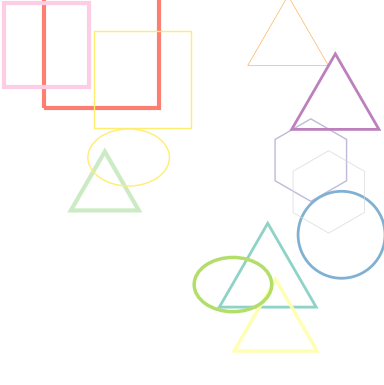[{"shape": "triangle", "thickness": 2, "radius": 0.73, "center": [0.695, 0.275]}, {"shape": "triangle", "thickness": 2.5, "radius": 0.62, "center": [0.716, 0.15]}, {"shape": "hexagon", "thickness": 1, "radius": 0.54, "center": [0.807, 0.584]}, {"shape": "square", "thickness": 3, "radius": 0.74, "center": [0.264, 0.867]}, {"shape": "circle", "thickness": 2, "radius": 0.56, "center": [0.887, 0.39]}, {"shape": "triangle", "thickness": 0.5, "radius": 0.6, "center": [0.748, 0.89]}, {"shape": "oval", "thickness": 2.5, "radius": 0.5, "center": [0.605, 0.261]}, {"shape": "square", "thickness": 3, "radius": 0.55, "center": [0.12, 0.883]}, {"shape": "hexagon", "thickness": 0.5, "radius": 0.54, "center": [0.854, 0.502]}, {"shape": "triangle", "thickness": 2, "radius": 0.65, "center": [0.871, 0.729]}, {"shape": "triangle", "thickness": 3, "radius": 0.51, "center": [0.272, 0.504]}, {"shape": "oval", "thickness": 1, "radius": 0.53, "center": [0.334, 0.591]}, {"shape": "square", "thickness": 1, "radius": 0.63, "center": [0.37, 0.794]}]